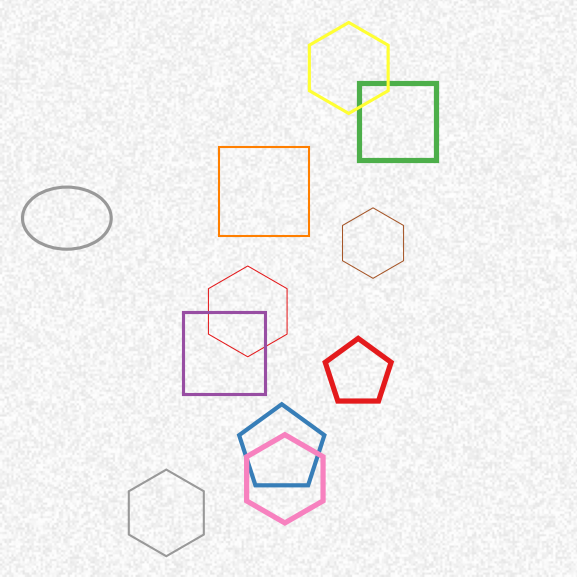[{"shape": "hexagon", "thickness": 0.5, "radius": 0.39, "center": [0.429, 0.46]}, {"shape": "pentagon", "thickness": 2.5, "radius": 0.3, "center": [0.62, 0.353]}, {"shape": "pentagon", "thickness": 2, "radius": 0.39, "center": [0.488, 0.222]}, {"shape": "square", "thickness": 2.5, "radius": 0.33, "center": [0.688, 0.788]}, {"shape": "square", "thickness": 1.5, "radius": 0.35, "center": [0.387, 0.388]}, {"shape": "square", "thickness": 1, "radius": 0.39, "center": [0.457, 0.668]}, {"shape": "hexagon", "thickness": 1.5, "radius": 0.39, "center": [0.604, 0.881]}, {"shape": "hexagon", "thickness": 0.5, "radius": 0.31, "center": [0.646, 0.578]}, {"shape": "hexagon", "thickness": 2.5, "radius": 0.38, "center": [0.493, 0.17]}, {"shape": "oval", "thickness": 1.5, "radius": 0.38, "center": [0.116, 0.621]}, {"shape": "hexagon", "thickness": 1, "radius": 0.37, "center": [0.288, 0.111]}]